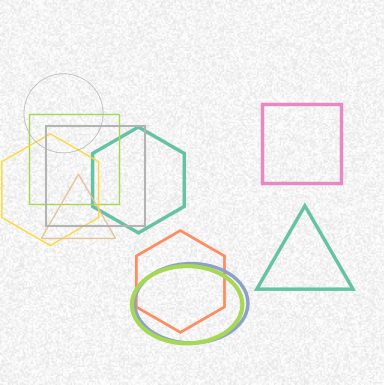[{"shape": "triangle", "thickness": 2.5, "radius": 0.72, "center": [0.792, 0.321]}, {"shape": "hexagon", "thickness": 2.5, "radius": 0.69, "center": [0.36, 0.533]}, {"shape": "hexagon", "thickness": 2, "radius": 0.66, "center": [0.469, 0.269]}, {"shape": "oval", "thickness": 2.5, "radius": 0.74, "center": [0.497, 0.212]}, {"shape": "square", "thickness": 2.5, "radius": 0.51, "center": [0.784, 0.627]}, {"shape": "square", "thickness": 1, "radius": 0.59, "center": [0.192, 0.587]}, {"shape": "oval", "thickness": 3, "radius": 0.72, "center": [0.486, 0.209]}, {"shape": "hexagon", "thickness": 1, "radius": 0.73, "center": [0.13, 0.507]}, {"shape": "triangle", "thickness": 1, "radius": 0.56, "center": [0.204, 0.436]}, {"shape": "circle", "thickness": 0.5, "radius": 0.51, "center": [0.165, 0.706]}, {"shape": "square", "thickness": 1.5, "radius": 0.65, "center": [0.249, 0.543]}]